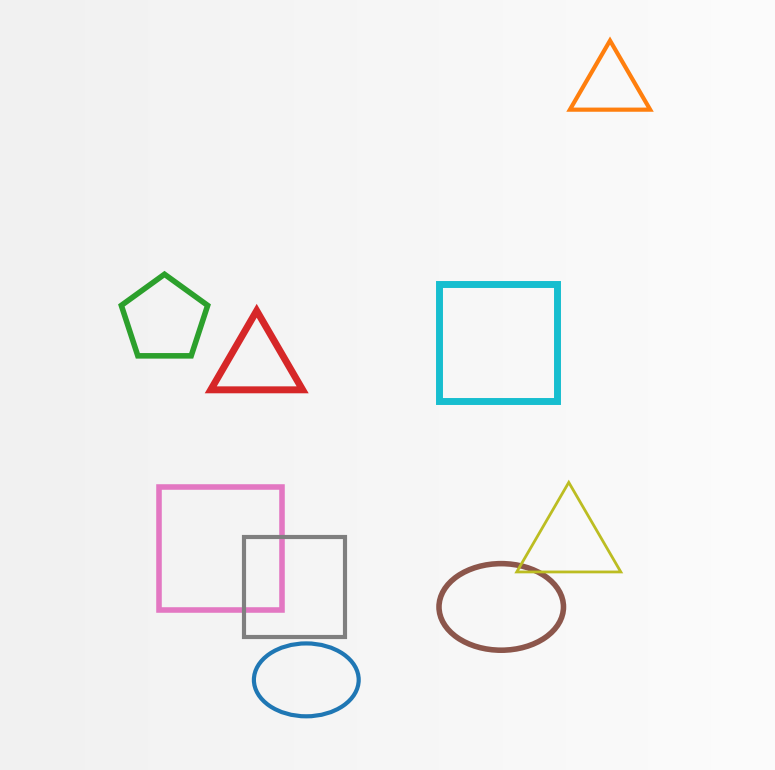[{"shape": "oval", "thickness": 1.5, "radius": 0.34, "center": [0.395, 0.117]}, {"shape": "triangle", "thickness": 1.5, "radius": 0.3, "center": [0.787, 0.887]}, {"shape": "pentagon", "thickness": 2, "radius": 0.29, "center": [0.212, 0.585]}, {"shape": "triangle", "thickness": 2.5, "radius": 0.34, "center": [0.331, 0.528]}, {"shape": "oval", "thickness": 2, "radius": 0.4, "center": [0.647, 0.212]}, {"shape": "square", "thickness": 2, "radius": 0.4, "center": [0.285, 0.288]}, {"shape": "square", "thickness": 1.5, "radius": 0.32, "center": [0.38, 0.238]}, {"shape": "triangle", "thickness": 1, "radius": 0.39, "center": [0.734, 0.296]}, {"shape": "square", "thickness": 2.5, "radius": 0.38, "center": [0.643, 0.555]}]